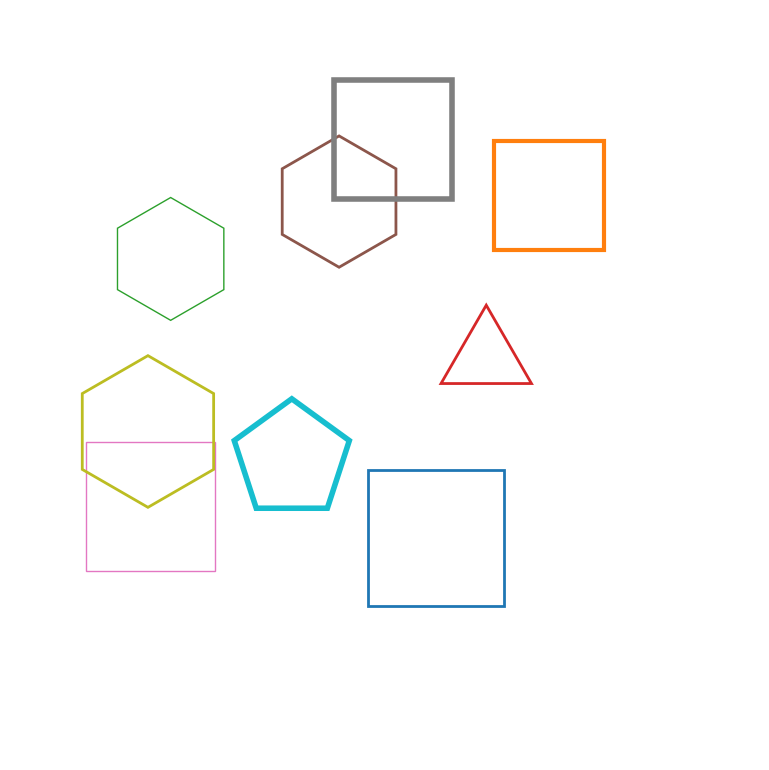[{"shape": "square", "thickness": 1, "radius": 0.44, "center": [0.567, 0.302]}, {"shape": "square", "thickness": 1.5, "radius": 0.35, "center": [0.713, 0.746]}, {"shape": "hexagon", "thickness": 0.5, "radius": 0.4, "center": [0.222, 0.664]}, {"shape": "triangle", "thickness": 1, "radius": 0.34, "center": [0.631, 0.536]}, {"shape": "hexagon", "thickness": 1, "radius": 0.43, "center": [0.44, 0.738]}, {"shape": "square", "thickness": 0.5, "radius": 0.42, "center": [0.195, 0.342]}, {"shape": "square", "thickness": 2, "radius": 0.38, "center": [0.51, 0.819]}, {"shape": "hexagon", "thickness": 1, "radius": 0.49, "center": [0.192, 0.44]}, {"shape": "pentagon", "thickness": 2, "radius": 0.39, "center": [0.379, 0.404]}]